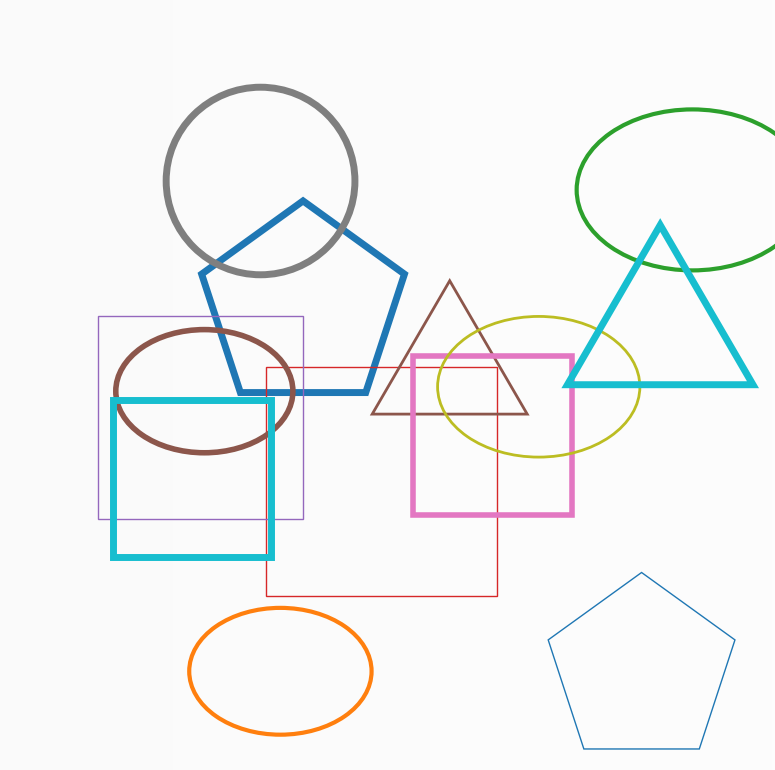[{"shape": "pentagon", "thickness": 2.5, "radius": 0.69, "center": [0.391, 0.601]}, {"shape": "pentagon", "thickness": 0.5, "radius": 0.63, "center": [0.828, 0.13]}, {"shape": "oval", "thickness": 1.5, "radius": 0.59, "center": [0.362, 0.128]}, {"shape": "oval", "thickness": 1.5, "radius": 0.75, "center": [0.893, 0.753]}, {"shape": "square", "thickness": 0.5, "radius": 0.75, "center": [0.492, 0.375]}, {"shape": "square", "thickness": 0.5, "radius": 0.66, "center": [0.259, 0.458]}, {"shape": "oval", "thickness": 2, "radius": 0.57, "center": [0.264, 0.492]}, {"shape": "triangle", "thickness": 1, "radius": 0.58, "center": [0.58, 0.52]}, {"shape": "square", "thickness": 2, "radius": 0.51, "center": [0.636, 0.435]}, {"shape": "circle", "thickness": 2.5, "radius": 0.61, "center": [0.336, 0.765]}, {"shape": "oval", "thickness": 1, "radius": 0.65, "center": [0.695, 0.498]}, {"shape": "triangle", "thickness": 2.5, "radius": 0.69, "center": [0.852, 0.569]}, {"shape": "square", "thickness": 2.5, "radius": 0.51, "center": [0.248, 0.379]}]